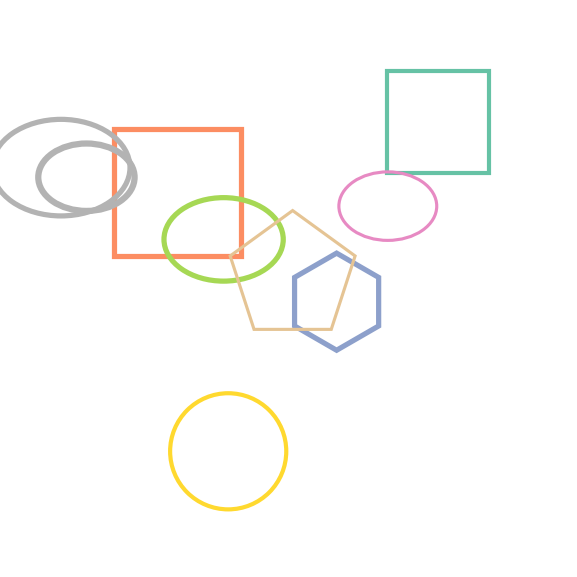[{"shape": "square", "thickness": 2, "radius": 0.44, "center": [0.759, 0.788]}, {"shape": "square", "thickness": 2.5, "radius": 0.55, "center": [0.307, 0.666]}, {"shape": "hexagon", "thickness": 2.5, "radius": 0.42, "center": [0.583, 0.477]}, {"shape": "oval", "thickness": 1.5, "radius": 0.42, "center": [0.672, 0.642]}, {"shape": "oval", "thickness": 2.5, "radius": 0.52, "center": [0.387, 0.585]}, {"shape": "circle", "thickness": 2, "radius": 0.5, "center": [0.395, 0.218]}, {"shape": "pentagon", "thickness": 1.5, "radius": 0.57, "center": [0.507, 0.521]}, {"shape": "oval", "thickness": 2.5, "radius": 0.6, "center": [0.106, 0.709]}, {"shape": "oval", "thickness": 3, "radius": 0.42, "center": [0.15, 0.692]}]